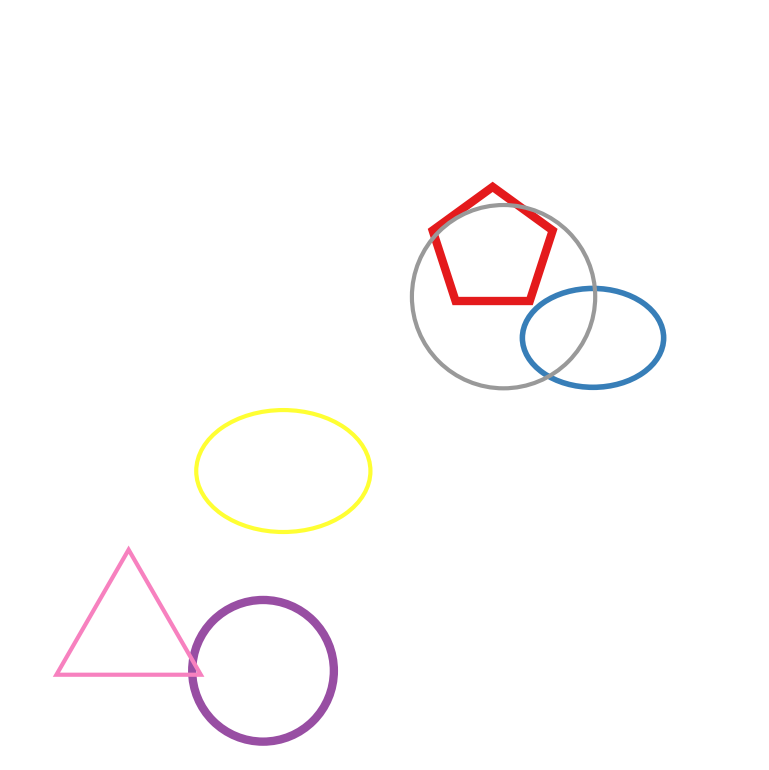[{"shape": "pentagon", "thickness": 3, "radius": 0.41, "center": [0.64, 0.675]}, {"shape": "oval", "thickness": 2, "radius": 0.46, "center": [0.77, 0.561]}, {"shape": "circle", "thickness": 3, "radius": 0.46, "center": [0.342, 0.129]}, {"shape": "oval", "thickness": 1.5, "radius": 0.57, "center": [0.368, 0.388]}, {"shape": "triangle", "thickness": 1.5, "radius": 0.54, "center": [0.167, 0.178]}, {"shape": "circle", "thickness": 1.5, "radius": 0.6, "center": [0.654, 0.615]}]